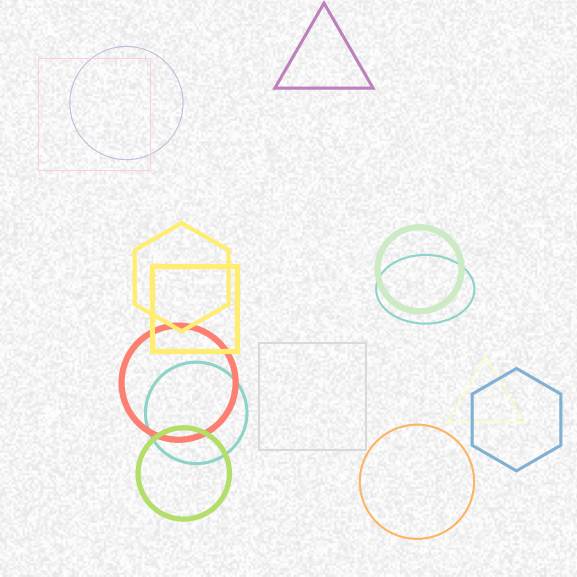[{"shape": "circle", "thickness": 1.5, "radius": 0.44, "center": [0.34, 0.284]}, {"shape": "oval", "thickness": 1, "radius": 0.43, "center": [0.736, 0.498]}, {"shape": "triangle", "thickness": 0.5, "radius": 0.38, "center": [0.841, 0.307]}, {"shape": "circle", "thickness": 0.5, "radius": 0.49, "center": [0.219, 0.821]}, {"shape": "circle", "thickness": 3, "radius": 0.49, "center": [0.309, 0.336]}, {"shape": "hexagon", "thickness": 1.5, "radius": 0.44, "center": [0.894, 0.272]}, {"shape": "circle", "thickness": 1, "radius": 0.49, "center": [0.722, 0.165]}, {"shape": "circle", "thickness": 2.5, "radius": 0.4, "center": [0.318, 0.179]}, {"shape": "square", "thickness": 0.5, "radius": 0.49, "center": [0.163, 0.801]}, {"shape": "square", "thickness": 1, "radius": 0.46, "center": [0.541, 0.313]}, {"shape": "triangle", "thickness": 1.5, "radius": 0.49, "center": [0.561, 0.896]}, {"shape": "circle", "thickness": 3, "radius": 0.36, "center": [0.726, 0.533]}, {"shape": "square", "thickness": 2.5, "radius": 0.37, "center": [0.337, 0.465]}, {"shape": "hexagon", "thickness": 2, "radius": 0.47, "center": [0.315, 0.519]}]